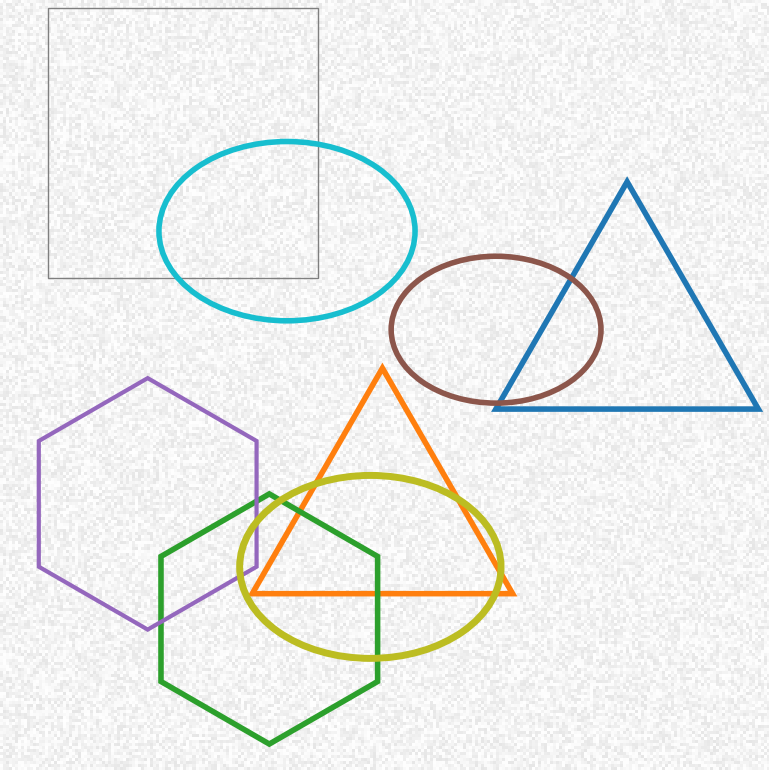[{"shape": "triangle", "thickness": 2, "radius": 0.98, "center": [0.814, 0.567]}, {"shape": "triangle", "thickness": 2, "radius": 0.98, "center": [0.497, 0.327]}, {"shape": "hexagon", "thickness": 2, "radius": 0.81, "center": [0.35, 0.196]}, {"shape": "hexagon", "thickness": 1.5, "radius": 0.82, "center": [0.192, 0.346]}, {"shape": "oval", "thickness": 2, "radius": 0.68, "center": [0.644, 0.572]}, {"shape": "square", "thickness": 0.5, "radius": 0.88, "center": [0.238, 0.814]}, {"shape": "oval", "thickness": 2.5, "radius": 0.85, "center": [0.481, 0.264]}, {"shape": "oval", "thickness": 2, "radius": 0.83, "center": [0.373, 0.7]}]